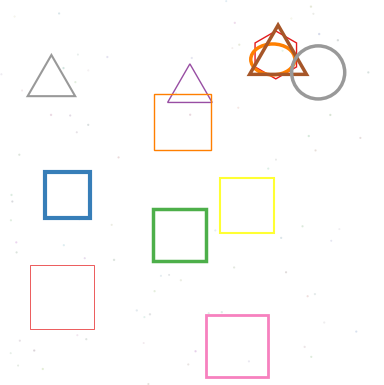[{"shape": "hexagon", "thickness": 1, "radius": 0.31, "center": [0.716, 0.857]}, {"shape": "square", "thickness": 0.5, "radius": 0.42, "center": [0.161, 0.229]}, {"shape": "square", "thickness": 3, "radius": 0.29, "center": [0.176, 0.493]}, {"shape": "square", "thickness": 2.5, "radius": 0.34, "center": [0.466, 0.39]}, {"shape": "triangle", "thickness": 1, "radius": 0.33, "center": [0.493, 0.767]}, {"shape": "square", "thickness": 1, "radius": 0.37, "center": [0.474, 0.683]}, {"shape": "oval", "thickness": 2.5, "radius": 0.29, "center": [0.709, 0.846]}, {"shape": "square", "thickness": 1.5, "radius": 0.35, "center": [0.642, 0.467]}, {"shape": "triangle", "thickness": 2.5, "radius": 0.43, "center": [0.722, 0.849]}, {"shape": "square", "thickness": 2, "radius": 0.41, "center": [0.615, 0.101]}, {"shape": "triangle", "thickness": 1.5, "radius": 0.36, "center": [0.134, 0.786]}, {"shape": "circle", "thickness": 2.5, "radius": 0.34, "center": [0.826, 0.812]}]